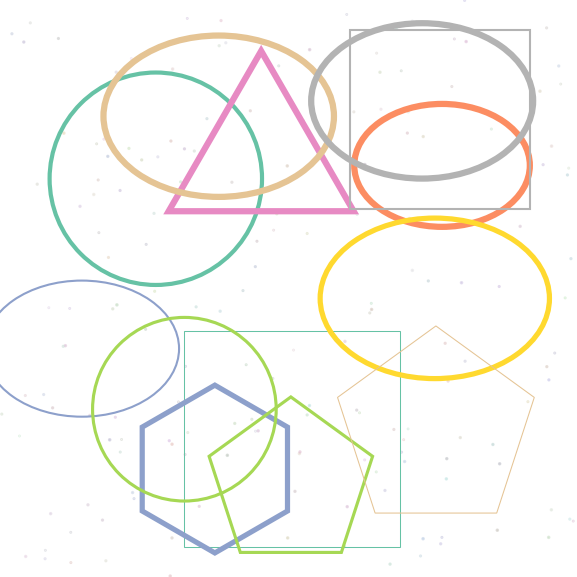[{"shape": "circle", "thickness": 2, "radius": 0.92, "center": [0.27, 0.69]}, {"shape": "square", "thickness": 0.5, "radius": 0.93, "center": [0.506, 0.239]}, {"shape": "oval", "thickness": 3, "radius": 0.76, "center": [0.765, 0.713]}, {"shape": "hexagon", "thickness": 2.5, "radius": 0.73, "center": [0.372, 0.187]}, {"shape": "oval", "thickness": 1, "radius": 0.84, "center": [0.142, 0.395]}, {"shape": "triangle", "thickness": 3, "radius": 0.92, "center": [0.452, 0.726]}, {"shape": "circle", "thickness": 1.5, "radius": 0.79, "center": [0.319, 0.291]}, {"shape": "pentagon", "thickness": 1.5, "radius": 0.74, "center": [0.504, 0.163]}, {"shape": "oval", "thickness": 2.5, "radius": 0.99, "center": [0.753, 0.483]}, {"shape": "pentagon", "thickness": 0.5, "radius": 0.9, "center": [0.755, 0.256]}, {"shape": "oval", "thickness": 3, "radius": 1.0, "center": [0.379, 0.798]}, {"shape": "square", "thickness": 1, "radius": 0.78, "center": [0.762, 0.793]}, {"shape": "oval", "thickness": 3, "radius": 0.96, "center": [0.731, 0.824]}]